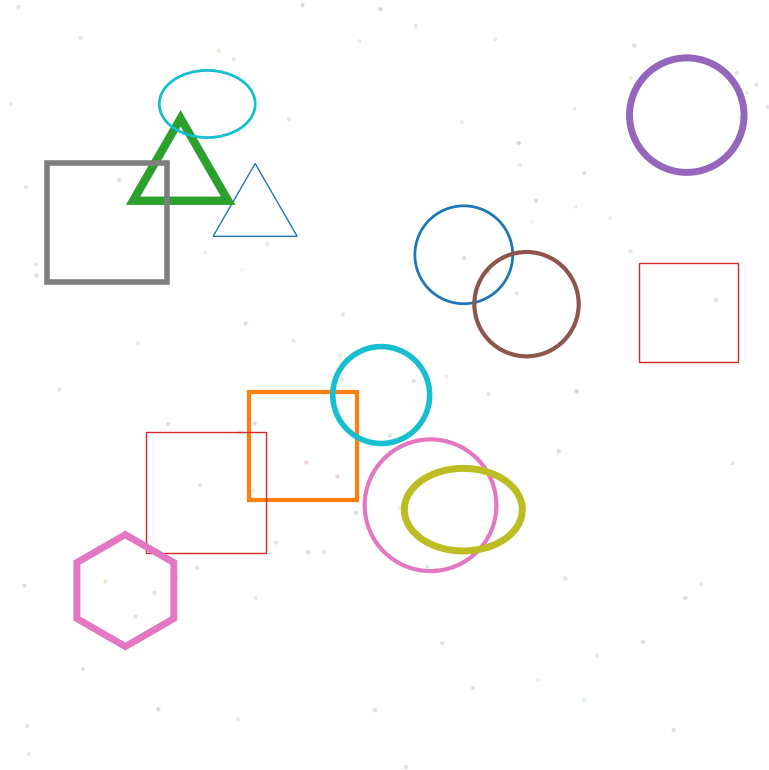[{"shape": "circle", "thickness": 1, "radius": 0.32, "center": [0.602, 0.669]}, {"shape": "triangle", "thickness": 0.5, "radius": 0.32, "center": [0.331, 0.725]}, {"shape": "square", "thickness": 1.5, "radius": 0.35, "center": [0.393, 0.421]}, {"shape": "triangle", "thickness": 3, "radius": 0.36, "center": [0.235, 0.775]}, {"shape": "square", "thickness": 0.5, "radius": 0.32, "center": [0.895, 0.594]}, {"shape": "square", "thickness": 0.5, "radius": 0.39, "center": [0.268, 0.36]}, {"shape": "circle", "thickness": 2.5, "radius": 0.37, "center": [0.892, 0.85]}, {"shape": "circle", "thickness": 1.5, "radius": 0.34, "center": [0.684, 0.605]}, {"shape": "circle", "thickness": 1.5, "radius": 0.43, "center": [0.559, 0.344]}, {"shape": "hexagon", "thickness": 2.5, "radius": 0.36, "center": [0.163, 0.233]}, {"shape": "square", "thickness": 2, "radius": 0.39, "center": [0.139, 0.711]}, {"shape": "oval", "thickness": 2.5, "radius": 0.38, "center": [0.602, 0.338]}, {"shape": "circle", "thickness": 2, "radius": 0.31, "center": [0.495, 0.487]}, {"shape": "oval", "thickness": 1, "radius": 0.31, "center": [0.269, 0.865]}]